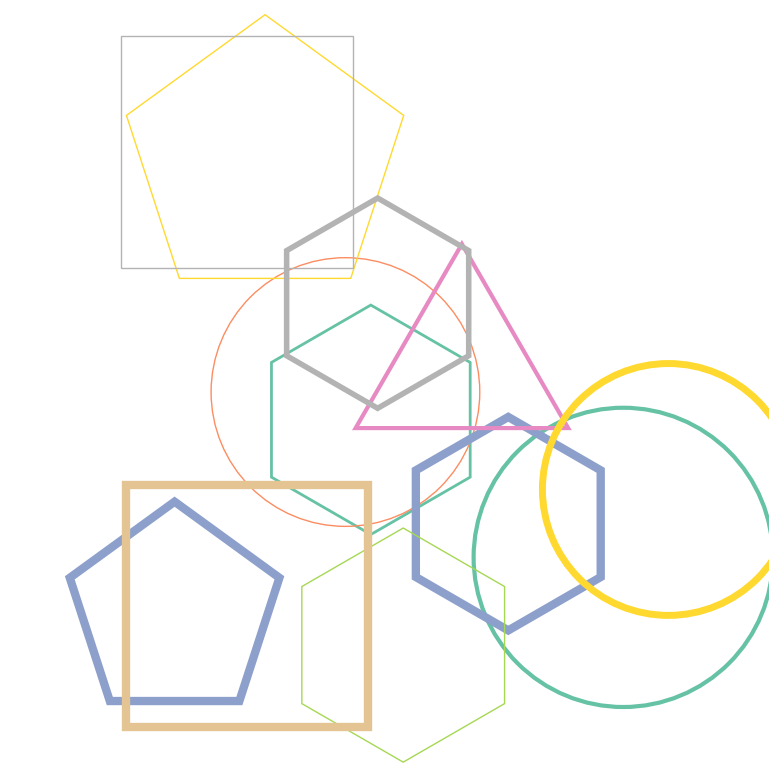[{"shape": "circle", "thickness": 1.5, "radius": 0.97, "center": [0.809, 0.276]}, {"shape": "hexagon", "thickness": 1, "radius": 0.74, "center": [0.482, 0.455]}, {"shape": "circle", "thickness": 0.5, "radius": 0.87, "center": [0.449, 0.491]}, {"shape": "pentagon", "thickness": 3, "radius": 0.72, "center": [0.227, 0.205]}, {"shape": "hexagon", "thickness": 3, "radius": 0.69, "center": [0.66, 0.32]}, {"shape": "triangle", "thickness": 1.5, "radius": 0.8, "center": [0.6, 0.524]}, {"shape": "hexagon", "thickness": 0.5, "radius": 0.76, "center": [0.524, 0.162]}, {"shape": "circle", "thickness": 2.5, "radius": 0.82, "center": [0.868, 0.364]}, {"shape": "pentagon", "thickness": 0.5, "radius": 0.95, "center": [0.344, 0.792]}, {"shape": "square", "thickness": 3, "radius": 0.79, "center": [0.321, 0.212]}, {"shape": "hexagon", "thickness": 2, "radius": 0.68, "center": [0.49, 0.606]}, {"shape": "square", "thickness": 0.5, "radius": 0.75, "center": [0.308, 0.802]}]